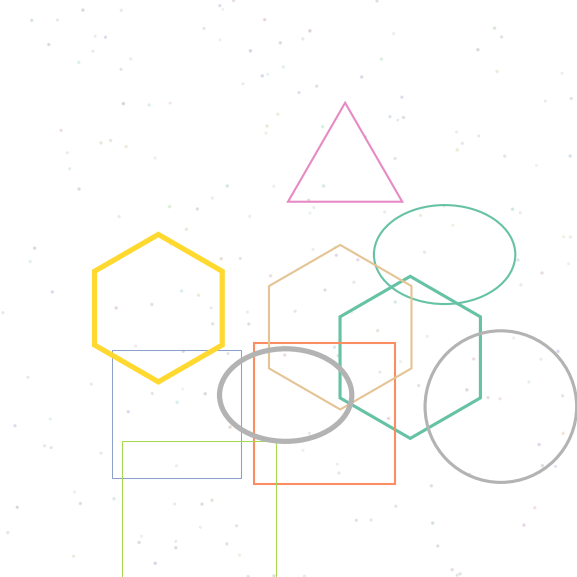[{"shape": "oval", "thickness": 1, "radius": 0.61, "center": [0.77, 0.558]}, {"shape": "hexagon", "thickness": 1.5, "radius": 0.7, "center": [0.71, 0.38]}, {"shape": "square", "thickness": 1, "radius": 0.61, "center": [0.562, 0.283]}, {"shape": "square", "thickness": 0.5, "radius": 0.56, "center": [0.306, 0.282]}, {"shape": "triangle", "thickness": 1, "radius": 0.57, "center": [0.598, 0.707]}, {"shape": "square", "thickness": 0.5, "radius": 0.67, "center": [0.345, 0.103]}, {"shape": "hexagon", "thickness": 2.5, "radius": 0.64, "center": [0.274, 0.466]}, {"shape": "hexagon", "thickness": 1, "radius": 0.71, "center": [0.589, 0.433]}, {"shape": "oval", "thickness": 2.5, "radius": 0.57, "center": [0.495, 0.315]}, {"shape": "circle", "thickness": 1.5, "radius": 0.66, "center": [0.867, 0.295]}]